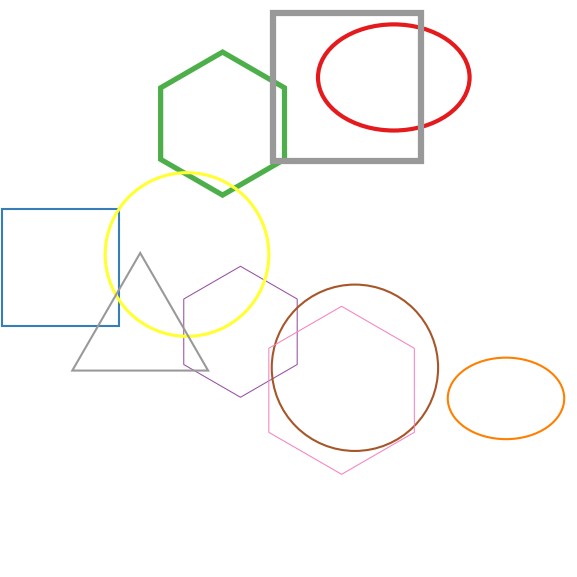[{"shape": "oval", "thickness": 2, "radius": 0.66, "center": [0.682, 0.865]}, {"shape": "square", "thickness": 1, "radius": 0.51, "center": [0.104, 0.536]}, {"shape": "hexagon", "thickness": 2.5, "radius": 0.62, "center": [0.385, 0.785]}, {"shape": "hexagon", "thickness": 0.5, "radius": 0.57, "center": [0.416, 0.425]}, {"shape": "oval", "thickness": 1, "radius": 0.5, "center": [0.876, 0.309]}, {"shape": "circle", "thickness": 1.5, "radius": 0.71, "center": [0.324, 0.558]}, {"shape": "circle", "thickness": 1, "radius": 0.72, "center": [0.615, 0.362]}, {"shape": "hexagon", "thickness": 0.5, "radius": 0.73, "center": [0.591, 0.323]}, {"shape": "square", "thickness": 3, "radius": 0.64, "center": [0.601, 0.848]}, {"shape": "triangle", "thickness": 1, "radius": 0.68, "center": [0.243, 0.425]}]